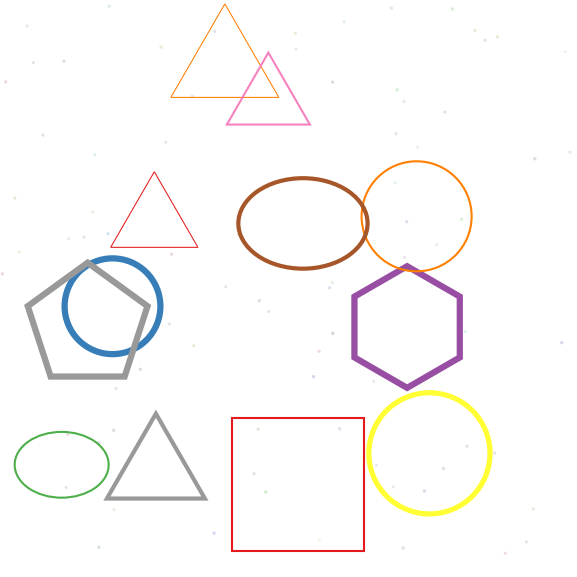[{"shape": "triangle", "thickness": 0.5, "radius": 0.44, "center": [0.267, 0.614]}, {"shape": "square", "thickness": 1, "radius": 0.57, "center": [0.516, 0.161]}, {"shape": "circle", "thickness": 3, "radius": 0.41, "center": [0.195, 0.469]}, {"shape": "oval", "thickness": 1, "radius": 0.41, "center": [0.107, 0.194]}, {"shape": "hexagon", "thickness": 3, "radius": 0.53, "center": [0.705, 0.433]}, {"shape": "circle", "thickness": 1, "radius": 0.48, "center": [0.721, 0.625]}, {"shape": "triangle", "thickness": 0.5, "radius": 0.54, "center": [0.389, 0.884]}, {"shape": "circle", "thickness": 2.5, "radius": 0.52, "center": [0.744, 0.214]}, {"shape": "oval", "thickness": 2, "radius": 0.56, "center": [0.525, 0.612]}, {"shape": "triangle", "thickness": 1, "radius": 0.42, "center": [0.465, 0.825]}, {"shape": "pentagon", "thickness": 3, "radius": 0.54, "center": [0.152, 0.435]}, {"shape": "triangle", "thickness": 2, "radius": 0.49, "center": [0.27, 0.185]}]